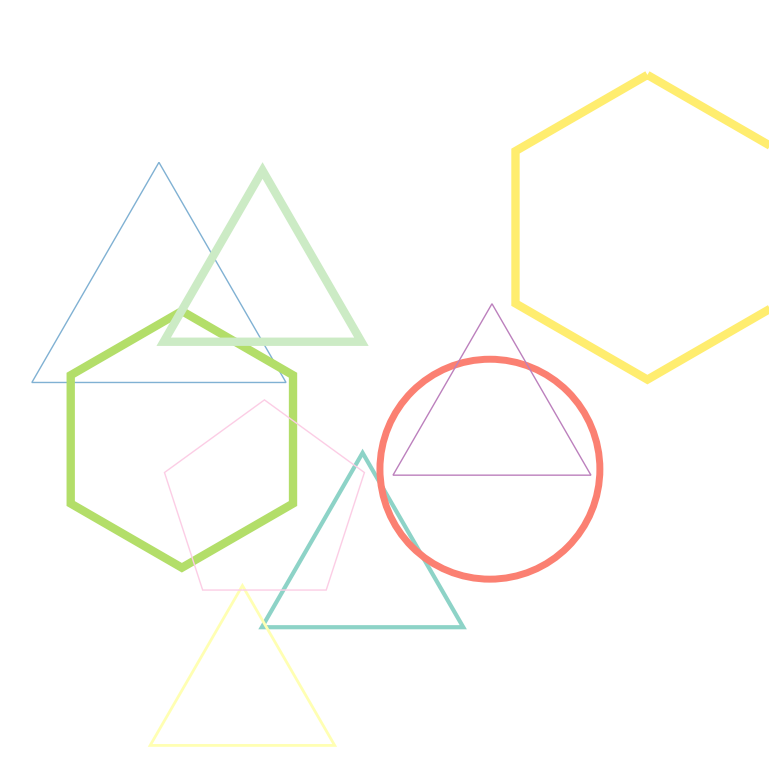[{"shape": "triangle", "thickness": 1.5, "radius": 0.75, "center": [0.471, 0.261]}, {"shape": "triangle", "thickness": 1, "radius": 0.69, "center": [0.315, 0.101]}, {"shape": "circle", "thickness": 2.5, "radius": 0.71, "center": [0.636, 0.391]}, {"shape": "triangle", "thickness": 0.5, "radius": 0.95, "center": [0.206, 0.599]}, {"shape": "hexagon", "thickness": 3, "radius": 0.83, "center": [0.236, 0.429]}, {"shape": "pentagon", "thickness": 0.5, "radius": 0.68, "center": [0.343, 0.344]}, {"shape": "triangle", "thickness": 0.5, "radius": 0.74, "center": [0.639, 0.457]}, {"shape": "triangle", "thickness": 3, "radius": 0.74, "center": [0.341, 0.63]}, {"shape": "hexagon", "thickness": 3, "radius": 0.99, "center": [0.841, 0.705]}]